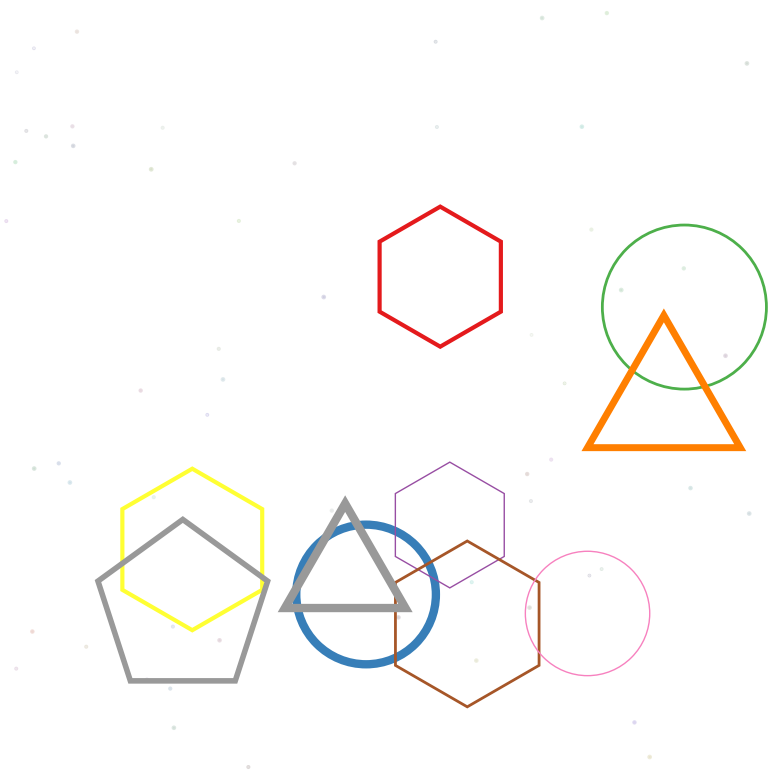[{"shape": "hexagon", "thickness": 1.5, "radius": 0.45, "center": [0.572, 0.641]}, {"shape": "circle", "thickness": 3, "radius": 0.45, "center": [0.475, 0.228]}, {"shape": "circle", "thickness": 1, "radius": 0.53, "center": [0.889, 0.601]}, {"shape": "hexagon", "thickness": 0.5, "radius": 0.41, "center": [0.584, 0.318]}, {"shape": "triangle", "thickness": 2.5, "radius": 0.57, "center": [0.862, 0.476]}, {"shape": "hexagon", "thickness": 1.5, "radius": 0.52, "center": [0.25, 0.286]}, {"shape": "hexagon", "thickness": 1, "radius": 0.54, "center": [0.607, 0.19]}, {"shape": "circle", "thickness": 0.5, "radius": 0.4, "center": [0.763, 0.203]}, {"shape": "pentagon", "thickness": 2, "radius": 0.58, "center": [0.237, 0.209]}, {"shape": "triangle", "thickness": 3, "radius": 0.45, "center": [0.448, 0.256]}]